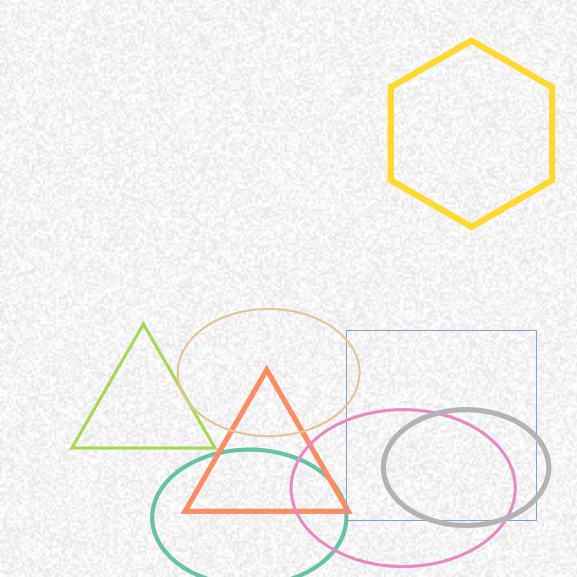[{"shape": "oval", "thickness": 2, "radius": 0.84, "center": [0.432, 0.103]}, {"shape": "triangle", "thickness": 2.5, "radius": 0.82, "center": [0.462, 0.195]}, {"shape": "square", "thickness": 0.5, "radius": 0.82, "center": [0.763, 0.263]}, {"shape": "oval", "thickness": 1.5, "radius": 0.97, "center": [0.698, 0.154]}, {"shape": "triangle", "thickness": 1.5, "radius": 0.72, "center": [0.248, 0.295]}, {"shape": "hexagon", "thickness": 3, "radius": 0.81, "center": [0.816, 0.768]}, {"shape": "oval", "thickness": 1, "radius": 0.79, "center": [0.465, 0.354]}, {"shape": "oval", "thickness": 2.5, "radius": 0.72, "center": [0.807, 0.189]}]